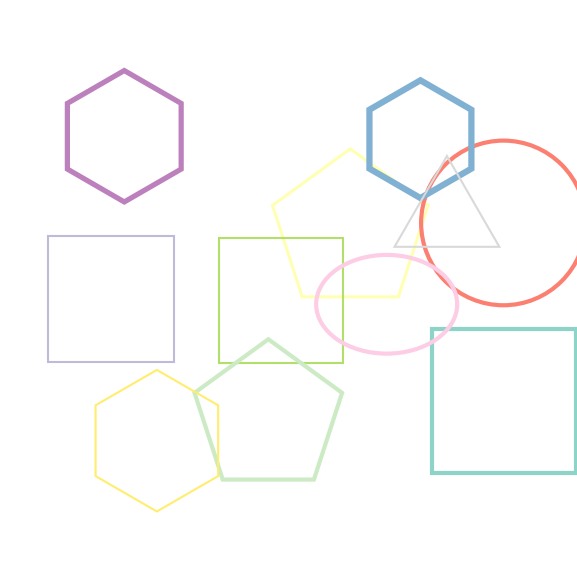[{"shape": "square", "thickness": 2, "radius": 0.62, "center": [0.872, 0.305]}, {"shape": "pentagon", "thickness": 1.5, "radius": 0.71, "center": [0.607, 0.6]}, {"shape": "square", "thickness": 1, "radius": 0.54, "center": [0.192, 0.482]}, {"shape": "circle", "thickness": 2, "radius": 0.71, "center": [0.872, 0.613]}, {"shape": "hexagon", "thickness": 3, "radius": 0.51, "center": [0.728, 0.758]}, {"shape": "square", "thickness": 1, "radius": 0.54, "center": [0.486, 0.479]}, {"shape": "oval", "thickness": 2, "radius": 0.61, "center": [0.67, 0.472]}, {"shape": "triangle", "thickness": 1, "radius": 0.52, "center": [0.774, 0.624]}, {"shape": "hexagon", "thickness": 2.5, "radius": 0.57, "center": [0.215, 0.763]}, {"shape": "pentagon", "thickness": 2, "radius": 0.67, "center": [0.465, 0.277]}, {"shape": "hexagon", "thickness": 1, "radius": 0.61, "center": [0.272, 0.236]}]